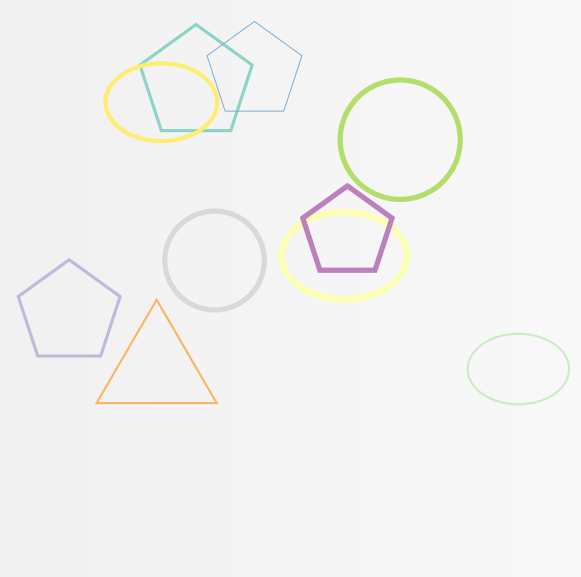[{"shape": "pentagon", "thickness": 1.5, "radius": 0.51, "center": [0.337, 0.855]}, {"shape": "oval", "thickness": 3, "radius": 0.54, "center": [0.592, 0.556]}, {"shape": "pentagon", "thickness": 1.5, "radius": 0.46, "center": [0.119, 0.457]}, {"shape": "pentagon", "thickness": 0.5, "radius": 0.43, "center": [0.438, 0.876]}, {"shape": "triangle", "thickness": 1, "radius": 0.6, "center": [0.269, 0.361]}, {"shape": "circle", "thickness": 2.5, "radius": 0.52, "center": [0.689, 0.757]}, {"shape": "circle", "thickness": 2.5, "radius": 0.43, "center": [0.369, 0.548]}, {"shape": "pentagon", "thickness": 2.5, "radius": 0.4, "center": [0.598, 0.596]}, {"shape": "oval", "thickness": 1, "radius": 0.44, "center": [0.892, 0.36]}, {"shape": "oval", "thickness": 2, "radius": 0.48, "center": [0.278, 0.822]}]